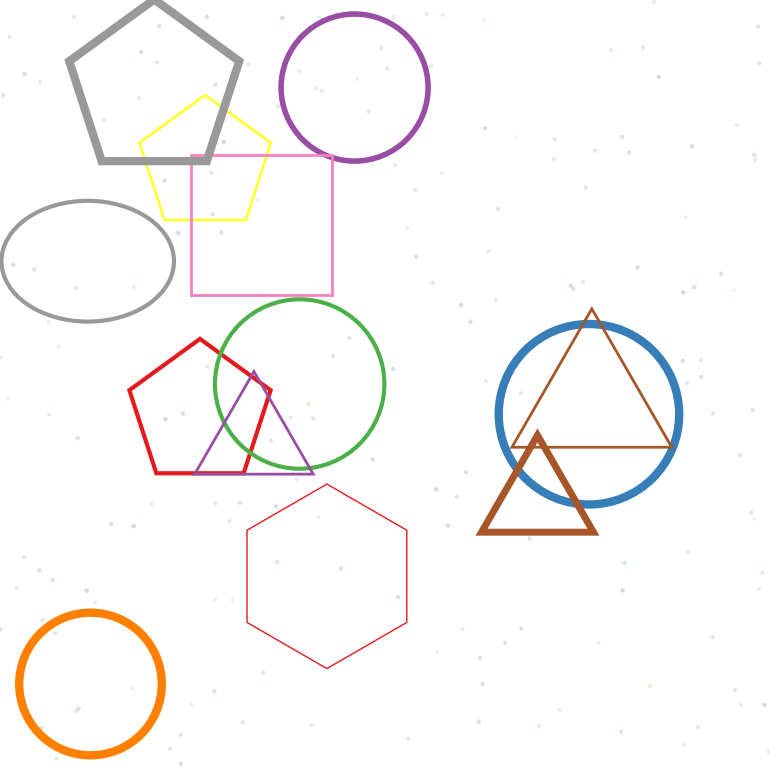[{"shape": "pentagon", "thickness": 1.5, "radius": 0.48, "center": [0.26, 0.463]}, {"shape": "hexagon", "thickness": 0.5, "radius": 0.6, "center": [0.425, 0.252]}, {"shape": "circle", "thickness": 3, "radius": 0.59, "center": [0.765, 0.462]}, {"shape": "circle", "thickness": 1.5, "radius": 0.55, "center": [0.389, 0.501]}, {"shape": "triangle", "thickness": 1, "radius": 0.44, "center": [0.33, 0.429]}, {"shape": "circle", "thickness": 2, "radius": 0.48, "center": [0.461, 0.886]}, {"shape": "circle", "thickness": 3, "radius": 0.46, "center": [0.118, 0.112]}, {"shape": "pentagon", "thickness": 1, "radius": 0.45, "center": [0.266, 0.787]}, {"shape": "triangle", "thickness": 1, "radius": 0.6, "center": [0.769, 0.479]}, {"shape": "triangle", "thickness": 2.5, "radius": 0.42, "center": [0.698, 0.351]}, {"shape": "square", "thickness": 1, "radius": 0.46, "center": [0.34, 0.708]}, {"shape": "oval", "thickness": 1.5, "radius": 0.56, "center": [0.114, 0.661]}, {"shape": "pentagon", "thickness": 3, "radius": 0.58, "center": [0.2, 0.885]}]